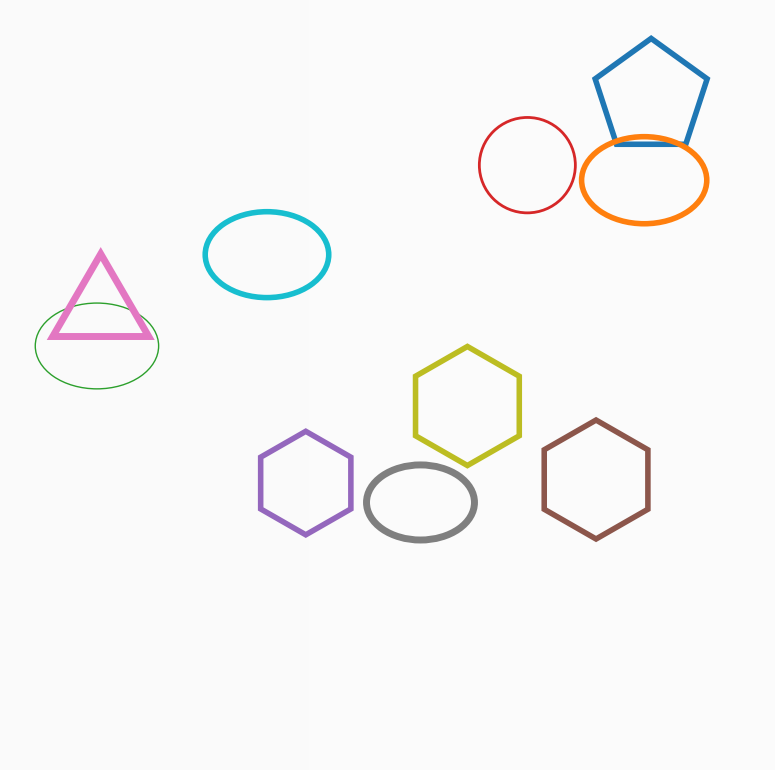[{"shape": "pentagon", "thickness": 2, "radius": 0.38, "center": [0.84, 0.874]}, {"shape": "oval", "thickness": 2, "radius": 0.4, "center": [0.831, 0.766]}, {"shape": "oval", "thickness": 0.5, "radius": 0.4, "center": [0.125, 0.551]}, {"shape": "circle", "thickness": 1, "radius": 0.31, "center": [0.68, 0.786]}, {"shape": "hexagon", "thickness": 2, "radius": 0.34, "center": [0.395, 0.373]}, {"shape": "hexagon", "thickness": 2, "radius": 0.39, "center": [0.769, 0.377]}, {"shape": "triangle", "thickness": 2.5, "radius": 0.36, "center": [0.13, 0.599]}, {"shape": "oval", "thickness": 2.5, "radius": 0.35, "center": [0.543, 0.347]}, {"shape": "hexagon", "thickness": 2, "radius": 0.39, "center": [0.603, 0.473]}, {"shape": "oval", "thickness": 2, "radius": 0.4, "center": [0.344, 0.669]}]